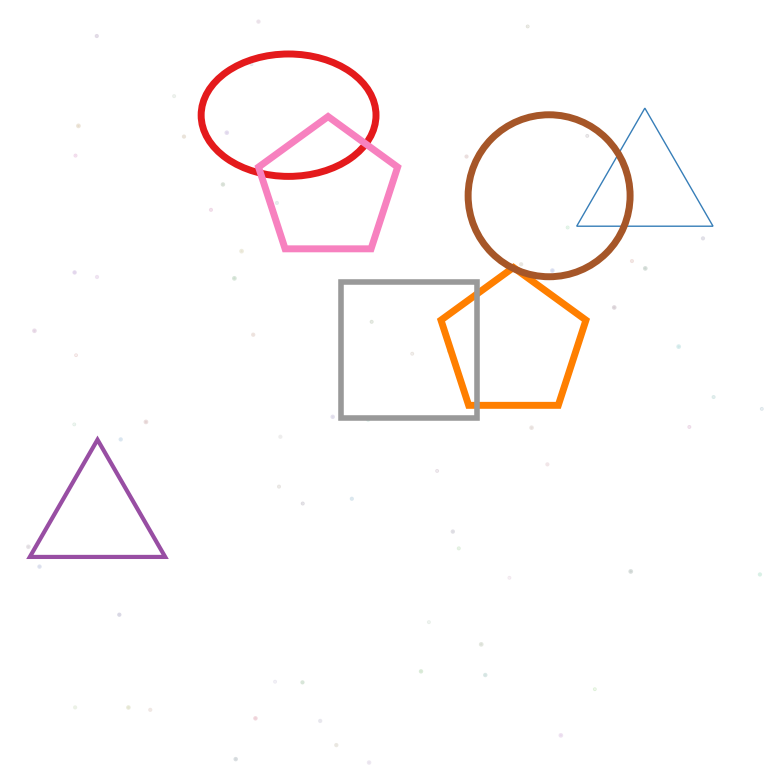[{"shape": "oval", "thickness": 2.5, "radius": 0.57, "center": [0.375, 0.85]}, {"shape": "triangle", "thickness": 0.5, "radius": 0.51, "center": [0.837, 0.757]}, {"shape": "triangle", "thickness": 1.5, "radius": 0.51, "center": [0.127, 0.327]}, {"shape": "pentagon", "thickness": 2.5, "radius": 0.49, "center": [0.667, 0.554]}, {"shape": "circle", "thickness": 2.5, "radius": 0.53, "center": [0.713, 0.746]}, {"shape": "pentagon", "thickness": 2.5, "radius": 0.47, "center": [0.426, 0.754]}, {"shape": "square", "thickness": 2, "radius": 0.44, "center": [0.531, 0.546]}]